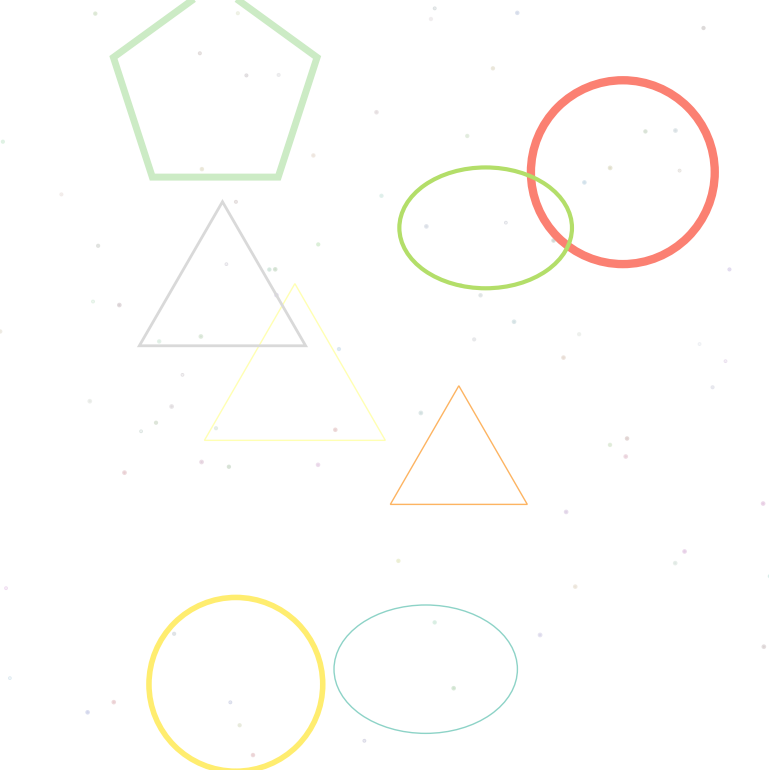[{"shape": "oval", "thickness": 0.5, "radius": 0.6, "center": [0.553, 0.131]}, {"shape": "triangle", "thickness": 0.5, "radius": 0.68, "center": [0.383, 0.496]}, {"shape": "circle", "thickness": 3, "radius": 0.6, "center": [0.809, 0.776]}, {"shape": "triangle", "thickness": 0.5, "radius": 0.51, "center": [0.596, 0.396]}, {"shape": "oval", "thickness": 1.5, "radius": 0.56, "center": [0.631, 0.704]}, {"shape": "triangle", "thickness": 1, "radius": 0.62, "center": [0.289, 0.613]}, {"shape": "pentagon", "thickness": 2.5, "radius": 0.7, "center": [0.28, 0.882]}, {"shape": "circle", "thickness": 2, "radius": 0.56, "center": [0.306, 0.111]}]